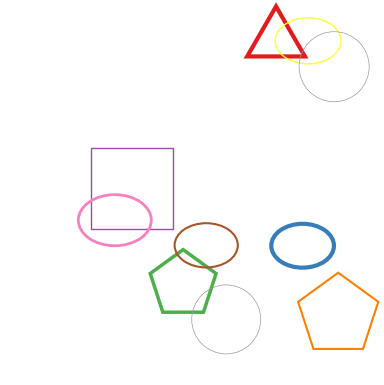[{"shape": "triangle", "thickness": 3, "radius": 0.43, "center": [0.717, 0.897]}, {"shape": "oval", "thickness": 3, "radius": 0.41, "center": [0.786, 0.362]}, {"shape": "pentagon", "thickness": 2.5, "radius": 0.45, "center": [0.476, 0.262]}, {"shape": "square", "thickness": 1, "radius": 0.53, "center": [0.342, 0.511]}, {"shape": "pentagon", "thickness": 1.5, "radius": 0.55, "center": [0.878, 0.182]}, {"shape": "oval", "thickness": 1, "radius": 0.43, "center": [0.8, 0.894]}, {"shape": "oval", "thickness": 1.5, "radius": 0.41, "center": [0.536, 0.363]}, {"shape": "oval", "thickness": 2, "radius": 0.47, "center": [0.298, 0.428]}, {"shape": "circle", "thickness": 0.5, "radius": 0.45, "center": [0.588, 0.17]}, {"shape": "circle", "thickness": 0.5, "radius": 0.45, "center": [0.868, 0.827]}]